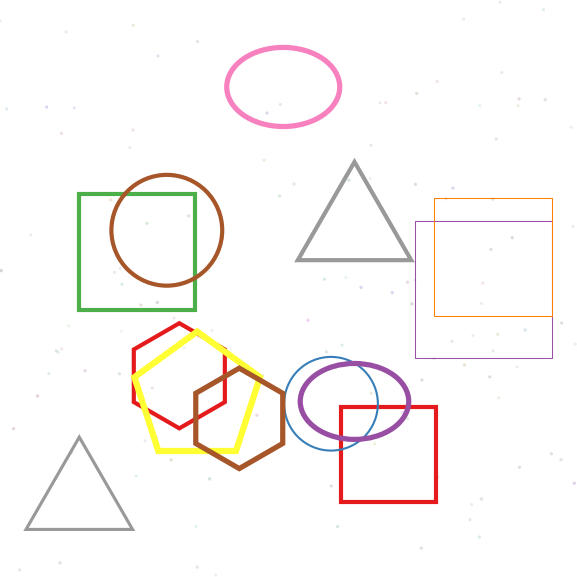[{"shape": "square", "thickness": 2, "radius": 0.41, "center": [0.672, 0.212]}, {"shape": "hexagon", "thickness": 2, "radius": 0.46, "center": [0.311, 0.348]}, {"shape": "circle", "thickness": 1, "radius": 0.41, "center": [0.573, 0.3]}, {"shape": "square", "thickness": 2, "radius": 0.5, "center": [0.237, 0.563]}, {"shape": "square", "thickness": 0.5, "radius": 0.59, "center": [0.838, 0.498]}, {"shape": "oval", "thickness": 2.5, "radius": 0.47, "center": [0.614, 0.304]}, {"shape": "square", "thickness": 0.5, "radius": 0.51, "center": [0.854, 0.554]}, {"shape": "pentagon", "thickness": 3, "radius": 0.57, "center": [0.341, 0.311]}, {"shape": "circle", "thickness": 2, "radius": 0.48, "center": [0.289, 0.6]}, {"shape": "hexagon", "thickness": 2.5, "radius": 0.43, "center": [0.414, 0.275]}, {"shape": "oval", "thickness": 2.5, "radius": 0.49, "center": [0.49, 0.849]}, {"shape": "triangle", "thickness": 2, "radius": 0.57, "center": [0.614, 0.605]}, {"shape": "triangle", "thickness": 1.5, "radius": 0.53, "center": [0.137, 0.136]}]